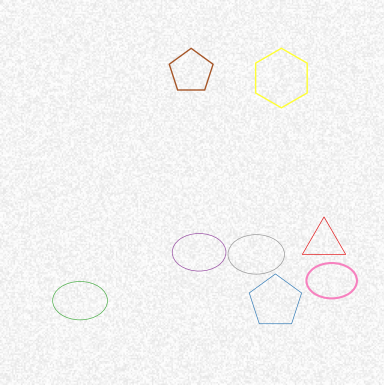[{"shape": "triangle", "thickness": 0.5, "radius": 0.33, "center": [0.842, 0.372]}, {"shape": "pentagon", "thickness": 0.5, "radius": 0.36, "center": [0.715, 0.217]}, {"shape": "oval", "thickness": 0.5, "radius": 0.36, "center": [0.208, 0.219]}, {"shape": "oval", "thickness": 0.5, "radius": 0.35, "center": [0.517, 0.345]}, {"shape": "hexagon", "thickness": 1, "radius": 0.39, "center": [0.731, 0.797]}, {"shape": "pentagon", "thickness": 1, "radius": 0.3, "center": [0.497, 0.815]}, {"shape": "oval", "thickness": 1.5, "radius": 0.33, "center": [0.862, 0.271]}, {"shape": "oval", "thickness": 0.5, "radius": 0.37, "center": [0.666, 0.339]}]